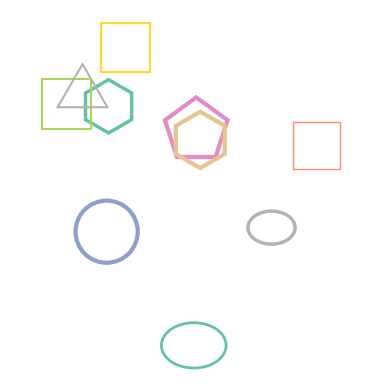[{"shape": "hexagon", "thickness": 2.5, "radius": 0.35, "center": [0.282, 0.724]}, {"shape": "oval", "thickness": 2, "radius": 0.42, "center": [0.503, 0.103]}, {"shape": "square", "thickness": 1, "radius": 0.31, "center": [0.822, 0.621]}, {"shape": "circle", "thickness": 3, "radius": 0.4, "center": [0.277, 0.398]}, {"shape": "pentagon", "thickness": 3, "radius": 0.43, "center": [0.51, 0.661]}, {"shape": "square", "thickness": 1.5, "radius": 0.32, "center": [0.173, 0.73]}, {"shape": "square", "thickness": 1.5, "radius": 0.32, "center": [0.325, 0.876]}, {"shape": "hexagon", "thickness": 3, "radius": 0.37, "center": [0.52, 0.637]}, {"shape": "triangle", "thickness": 1.5, "radius": 0.37, "center": [0.214, 0.759]}, {"shape": "oval", "thickness": 2.5, "radius": 0.31, "center": [0.705, 0.409]}]